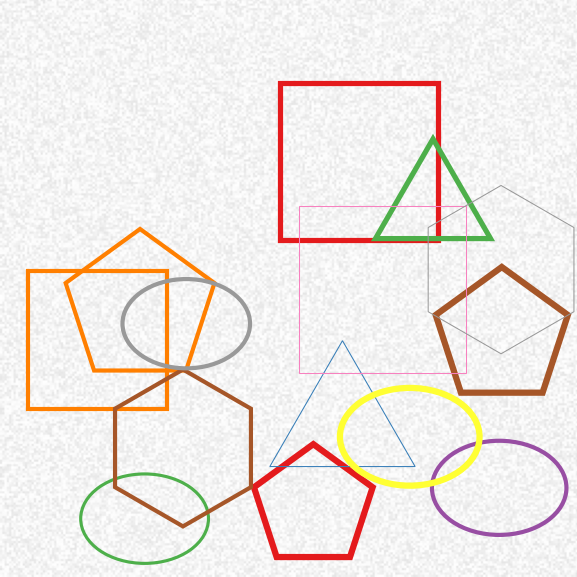[{"shape": "pentagon", "thickness": 3, "radius": 0.54, "center": [0.543, 0.122]}, {"shape": "square", "thickness": 2.5, "radius": 0.68, "center": [0.622, 0.719]}, {"shape": "triangle", "thickness": 0.5, "radius": 0.73, "center": [0.593, 0.264]}, {"shape": "oval", "thickness": 1.5, "radius": 0.55, "center": [0.25, 0.101]}, {"shape": "triangle", "thickness": 2.5, "radius": 0.58, "center": [0.75, 0.644]}, {"shape": "oval", "thickness": 2, "radius": 0.58, "center": [0.864, 0.154]}, {"shape": "pentagon", "thickness": 2, "radius": 0.68, "center": [0.243, 0.467]}, {"shape": "square", "thickness": 2, "radius": 0.6, "center": [0.169, 0.41]}, {"shape": "oval", "thickness": 3, "radius": 0.6, "center": [0.709, 0.243]}, {"shape": "hexagon", "thickness": 2, "radius": 0.68, "center": [0.317, 0.223]}, {"shape": "pentagon", "thickness": 3, "radius": 0.6, "center": [0.869, 0.416]}, {"shape": "square", "thickness": 0.5, "radius": 0.72, "center": [0.663, 0.498]}, {"shape": "hexagon", "thickness": 0.5, "radius": 0.73, "center": [0.868, 0.532]}, {"shape": "oval", "thickness": 2, "radius": 0.55, "center": [0.323, 0.439]}]